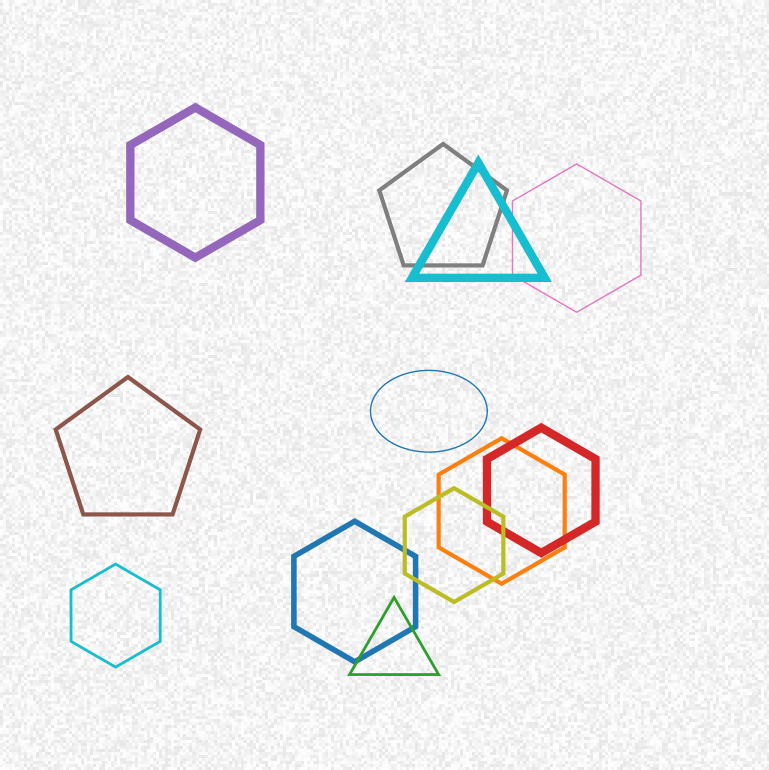[{"shape": "oval", "thickness": 0.5, "radius": 0.38, "center": [0.557, 0.466]}, {"shape": "hexagon", "thickness": 2, "radius": 0.46, "center": [0.461, 0.232]}, {"shape": "hexagon", "thickness": 1.5, "radius": 0.47, "center": [0.652, 0.336]}, {"shape": "triangle", "thickness": 1, "radius": 0.33, "center": [0.512, 0.157]}, {"shape": "hexagon", "thickness": 3, "radius": 0.41, "center": [0.703, 0.363]}, {"shape": "hexagon", "thickness": 3, "radius": 0.49, "center": [0.254, 0.763]}, {"shape": "pentagon", "thickness": 1.5, "radius": 0.49, "center": [0.166, 0.412]}, {"shape": "hexagon", "thickness": 0.5, "radius": 0.48, "center": [0.749, 0.691]}, {"shape": "pentagon", "thickness": 1.5, "radius": 0.44, "center": [0.575, 0.726]}, {"shape": "hexagon", "thickness": 1.5, "radius": 0.37, "center": [0.59, 0.292]}, {"shape": "hexagon", "thickness": 1, "radius": 0.33, "center": [0.15, 0.201]}, {"shape": "triangle", "thickness": 3, "radius": 0.5, "center": [0.621, 0.689]}]